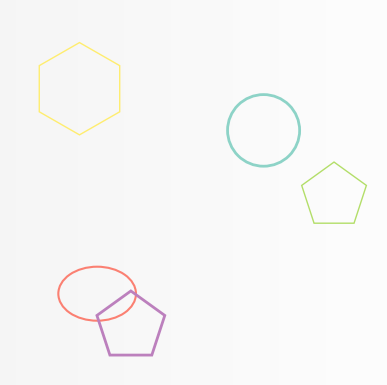[{"shape": "circle", "thickness": 2, "radius": 0.47, "center": [0.68, 0.661]}, {"shape": "oval", "thickness": 1.5, "radius": 0.5, "center": [0.251, 0.237]}, {"shape": "pentagon", "thickness": 1, "radius": 0.44, "center": [0.862, 0.491]}, {"shape": "pentagon", "thickness": 2, "radius": 0.46, "center": [0.338, 0.152]}, {"shape": "hexagon", "thickness": 1, "radius": 0.6, "center": [0.205, 0.77]}]